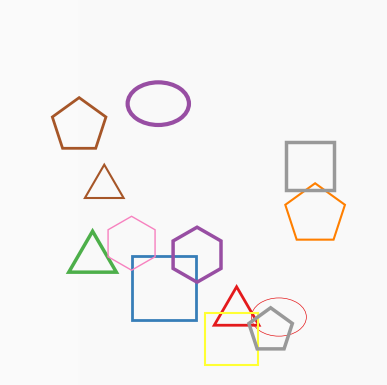[{"shape": "triangle", "thickness": 2, "radius": 0.33, "center": [0.611, 0.189]}, {"shape": "oval", "thickness": 0.5, "radius": 0.35, "center": [0.72, 0.176]}, {"shape": "square", "thickness": 2, "radius": 0.41, "center": [0.422, 0.252]}, {"shape": "triangle", "thickness": 2.5, "radius": 0.35, "center": [0.239, 0.329]}, {"shape": "oval", "thickness": 3, "radius": 0.4, "center": [0.408, 0.731]}, {"shape": "hexagon", "thickness": 2.5, "radius": 0.36, "center": [0.509, 0.338]}, {"shape": "pentagon", "thickness": 1.5, "radius": 0.4, "center": [0.813, 0.443]}, {"shape": "square", "thickness": 1.5, "radius": 0.34, "center": [0.598, 0.119]}, {"shape": "triangle", "thickness": 1.5, "radius": 0.29, "center": [0.269, 0.515]}, {"shape": "pentagon", "thickness": 2, "radius": 0.36, "center": [0.204, 0.674]}, {"shape": "hexagon", "thickness": 1, "radius": 0.35, "center": [0.34, 0.368]}, {"shape": "pentagon", "thickness": 2.5, "radius": 0.3, "center": [0.698, 0.142]}, {"shape": "square", "thickness": 2.5, "radius": 0.31, "center": [0.8, 0.569]}]